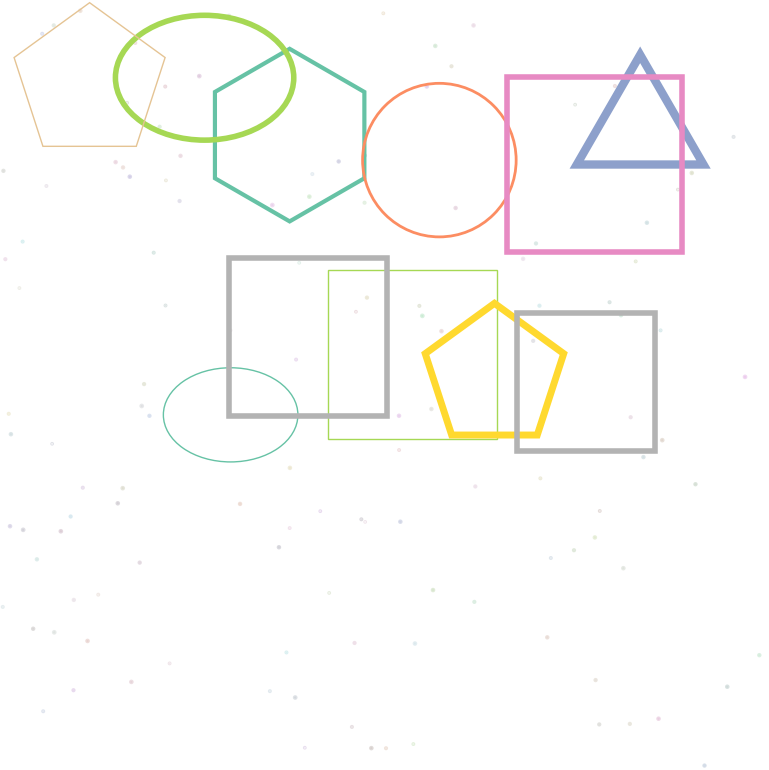[{"shape": "oval", "thickness": 0.5, "radius": 0.44, "center": [0.3, 0.461]}, {"shape": "hexagon", "thickness": 1.5, "radius": 0.56, "center": [0.376, 0.825]}, {"shape": "circle", "thickness": 1, "radius": 0.5, "center": [0.571, 0.792]}, {"shape": "triangle", "thickness": 3, "radius": 0.47, "center": [0.831, 0.834]}, {"shape": "square", "thickness": 2, "radius": 0.57, "center": [0.773, 0.786]}, {"shape": "square", "thickness": 0.5, "radius": 0.55, "center": [0.536, 0.54]}, {"shape": "oval", "thickness": 2, "radius": 0.58, "center": [0.266, 0.899]}, {"shape": "pentagon", "thickness": 2.5, "radius": 0.47, "center": [0.642, 0.512]}, {"shape": "pentagon", "thickness": 0.5, "radius": 0.52, "center": [0.116, 0.893]}, {"shape": "square", "thickness": 2, "radius": 0.45, "center": [0.761, 0.504]}, {"shape": "square", "thickness": 2, "radius": 0.51, "center": [0.4, 0.562]}]